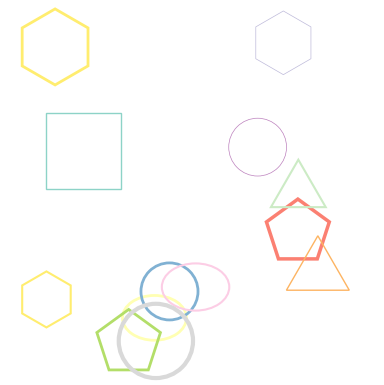[{"shape": "square", "thickness": 1, "radius": 0.49, "center": [0.217, 0.607]}, {"shape": "oval", "thickness": 2, "radius": 0.42, "center": [0.401, 0.174]}, {"shape": "hexagon", "thickness": 0.5, "radius": 0.41, "center": [0.736, 0.889]}, {"shape": "pentagon", "thickness": 2.5, "radius": 0.43, "center": [0.774, 0.397]}, {"shape": "circle", "thickness": 2, "radius": 0.37, "center": [0.44, 0.243]}, {"shape": "triangle", "thickness": 1, "radius": 0.47, "center": [0.826, 0.293]}, {"shape": "pentagon", "thickness": 2, "radius": 0.43, "center": [0.334, 0.109]}, {"shape": "oval", "thickness": 1.5, "radius": 0.44, "center": [0.508, 0.255]}, {"shape": "circle", "thickness": 3, "radius": 0.48, "center": [0.405, 0.114]}, {"shape": "circle", "thickness": 0.5, "radius": 0.38, "center": [0.669, 0.618]}, {"shape": "triangle", "thickness": 1.5, "radius": 0.41, "center": [0.775, 0.503]}, {"shape": "hexagon", "thickness": 2, "radius": 0.49, "center": [0.143, 0.878]}, {"shape": "hexagon", "thickness": 1.5, "radius": 0.36, "center": [0.121, 0.222]}]